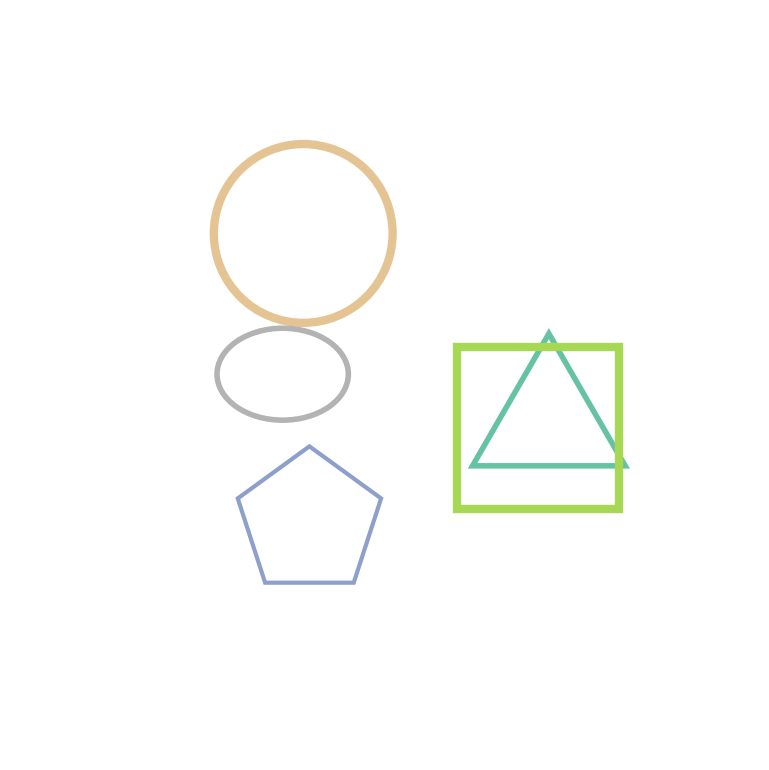[{"shape": "triangle", "thickness": 2, "radius": 0.57, "center": [0.713, 0.452]}, {"shape": "pentagon", "thickness": 1.5, "radius": 0.49, "center": [0.402, 0.322]}, {"shape": "square", "thickness": 3, "radius": 0.53, "center": [0.698, 0.444]}, {"shape": "circle", "thickness": 3, "radius": 0.58, "center": [0.394, 0.697]}, {"shape": "oval", "thickness": 2, "radius": 0.43, "center": [0.367, 0.514]}]